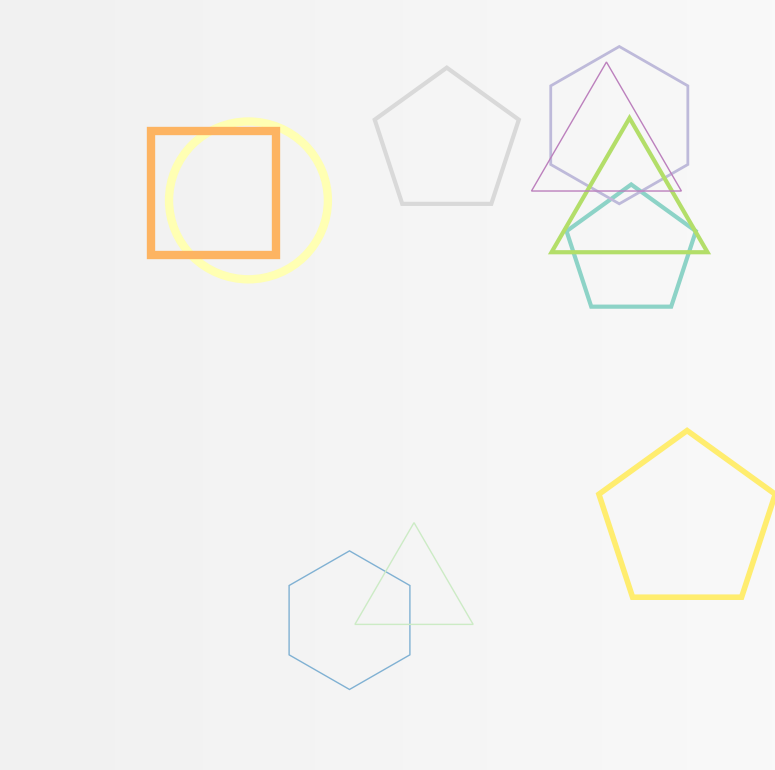[{"shape": "pentagon", "thickness": 1.5, "radius": 0.44, "center": [0.814, 0.673]}, {"shape": "circle", "thickness": 3, "radius": 0.51, "center": [0.321, 0.74]}, {"shape": "hexagon", "thickness": 1, "radius": 0.51, "center": [0.799, 0.837]}, {"shape": "hexagon", "thickness": 0.5, "radius": 0.45, "center": [0.451, 0.195]}, {"shape": "square", "thickness": 3, "radius": 0.4, "center": [0.275, 0.749]}, {"shape": "triangle", "thickness": 1.5, "radius": 0.58, "center": [0.812, 0.731]}, {"shape": "pentagon", "thickness": 1.5, "radius": 0.49, "center": [0.576, 0.814]}, {"shape": "triangle", "thickness": 0.5, "radius": 0.56, "center": [0.783, 0.808]}, {"shape": "triangle", "thickness": 0.5, "radius": 0.44, "center": [0.534, 0.233]}, {"shape": "pentagon", "thickness": 2, "radius": 0.6, "center": [0.887, 0.321]}]